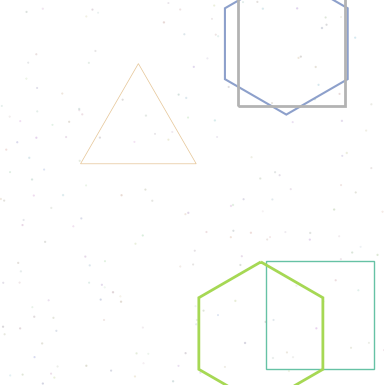[{"shape": "square", "thickness": 1, "radius": 0.7, "center": [0.831, 0.182]}, {"shape": "hexagon", "thickness": 1.5, "radius": 0.92, "center": [0.744, 0.886]}, {"shape": "hexagon", "thickness": 2, "radius": 0.93, "center": [0.678, 0.134]}, {"shape": "triangle", "thickness": 0.5, "radius": 0.87, "center": [0.359, 0.661]}, {"shape": "square", "thickness": 2, "radius": 0.7, "center": [0.758, 0.864]}]